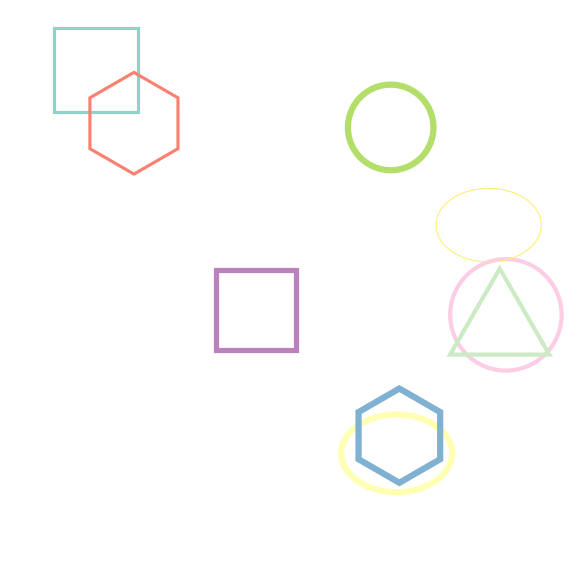[{"shape": "square", "thickness": 1.5, "radius": 0.37, "center": [0.166, 0.877]}, {"shape": "oval", "thickness": 3, "radius": 0.48, "center": [0.687, 0.214]}, {"shape": "hexagon", "thickness": 1.5, "radius": 0.44, "center": [0.232, 0.786]}, {"shape": "hexagon", "thickness": 3, "radius": 0.41, "center": [0.692, 0.245]}, {"shape": "circle", "thickness": 3, "radius": 0.37, "center": [0.677, 0.778]}, {"shape": "circle", "thickness": 2, "radius": 0.48, "center": [0.876, 0.454]}, {"shape": "square", "thickness": 2.5, "radius": 0.35, "center": [0.443, 0.462]}, {"shape": "triangle", "thickness": 2, "radius": 0.5, "center": [0.865, 0.435]}, {"shape": "oval", "thickness": 0.5, "radius": 0.46, "center": [0.846, 0.609]}]